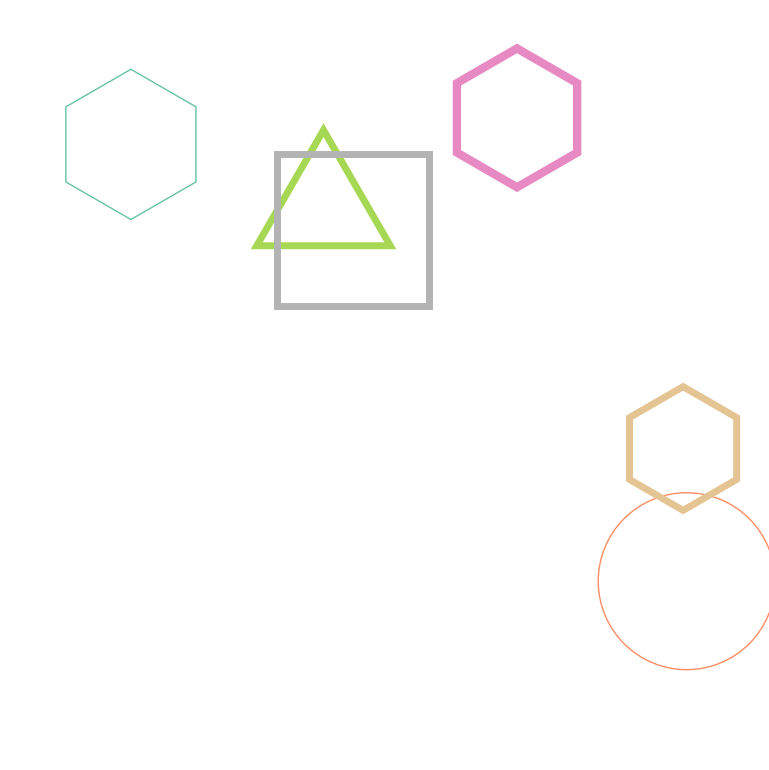[{"shape": "hexagon", "thickness": 0.5, "radius": 0.49, "center": [0.17, 0.812]}, {"shape": "circle", "thickness": 0.5, "radius": 0.57, "center": [0.892, 0.245]}, {"shape": "hexagon", "thickness": 3, "radius": 0.45, "center": [0.671, 0.847]}, {"shape": "triangle", "thickness": 2.5, "radius": 0.5, "center": [0.42, 0.731]}, {"shape": "hexagon", "thickness": 2.5, "radius": 0.4, "center": [0.887, 0.418]}, {"shape": "square", "thickness": 2.5, "radius": 0.49, "center": [0.459, 0.701]}]